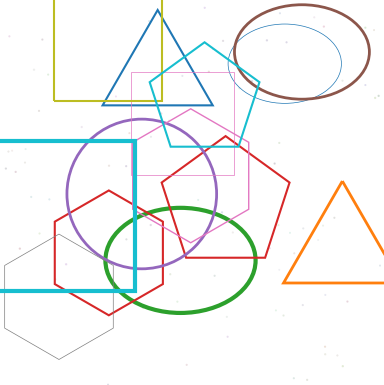[{"shape": "triangle", "thickness": 1.5, "radius": 0.83, "center": [0.41, 0.809]}, {"shape": "oval", "thickness": 0.5, "radius": 0.74, "center": [0.74, 0.835]}, {"shape": "triangle", "thickness": 2, "radius": 0.88, "center": [0.889, 0.353]}, {"shape": "oval", "thickness": 3, "radius": 0.98, "center": [0.469, 0.324]}, {"shape": "pentagon", "thickness": 1.5, "radius": 0.87, "center": [0.586, 0.472]}, {"shape": "hexagon", "thickness": 1.5, "radius": 0.81, "center": [0.283, 0.343]}, {"shape": "circle", "thickness": 2, "radius": 0.97, "center": [0.368, 0.496]}, {"shape": "oval", "thickness": 2, "radius": 0.88, "center": [0.784, 0.865]}, {"shape": "hexagon", "thickness": 1, "radius": 0.87, "center": [0.495, 0.543]}, {"shape": "square", "thickness": 0.5, "radius": 0.67, "center": [0.475, 0.68]}, {"shape": "hexagon", "thickness": 0.5, "radius": 0.81, "center": [0.153, 0.229]}, {"shape": "square", "thickness": 1.5, "radius": 0.7, "center": [0.281, 0.878]}, {"shape": "pentagon", "thickness": 1.5, "radius": 0.75, "center": [0.531, 0.74]}, {"shape": "square", "thickness": 3, "radius": 0.97, "center": [0.156, 0.439]}]